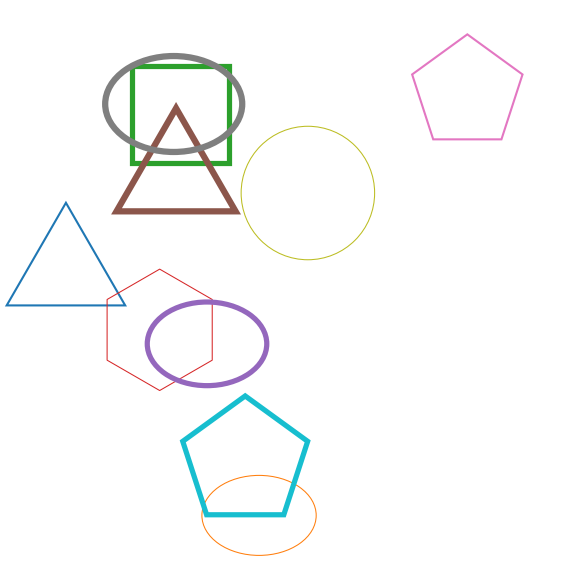[{"shape": "triangle", "thickness": 1, "radius": 0.59, "center": [0.114, 0.53]}, {"shape": "oval", "thickness": 0.5, "radius": 0.49, "center": [0.449, 0.107]}, {"shape": "square", "thickness": 2.5, "radius": 0.42, "center": [0.312, 0.801]}, {"shape": "hexagon", "thickness": 0.5, "radius": 0.53, "center": [0.276, 0.428]}, {"shape": "oval", "thickness": 2.5, "radius": 0.52, "center": [0.358, 0.404]}, {"shape": "triangle", "thickness": 3, "radius": 0.6, "center": [0.305, 0.693]}, {"shape": "pentagon", "thickness": 1, "radius": 0.5, "center": [0.809, 0.839]}, {"shape": "oval", "thickness": 3, "radius": 0.59, "center": [0.301, 0.819]}, {"shape": "circle", "thickness": 0.5, "radius": 0.58, "center": [0.533, 0.665]}, {"shape": "pentagon", "thickness": 2.5, "radius": 0.57, "center": [0.425, 0.2]}]